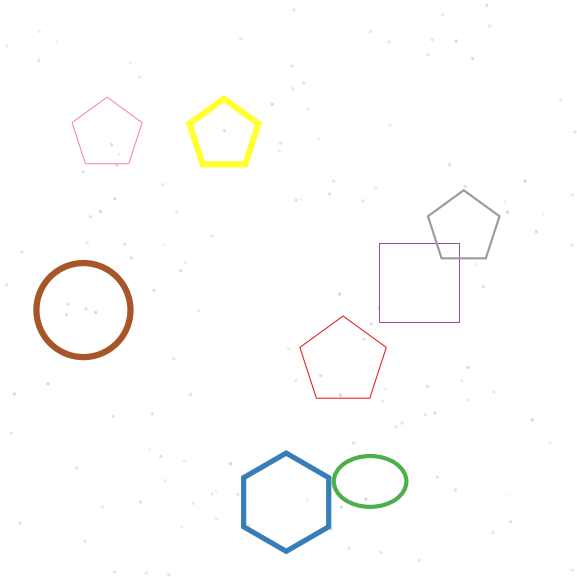[{"shape": "pentagon", "thickness": 0.5, "radius": 0.39, "center": [0.594, 0.373]}, {"shape": "hexagon", "thickness": 2.5, "radius": 0.43, "center": [0.496, 0.129]}, {"shape": "oval", "thickness": 2, "radius": 0.31, "center": [0.641, 0.165]}, {"shape": "square", "thickness": 0.5, "radius": 0.35, "center": [0.725, 0.51]}, {"shape": "pentagon", "thickness": 3, "radius": 0.31, "center": [0.388, 0.765]}, {"shape": "circle", "thickness": 3, "radius": 0.41, "center": [0.145, 0.462]}, {"shape": "pentagon", "thickness": 0.5, "radius": 0.32, "center": [0.185, 0.767]}, {"shape": "pentagon", "thickness": 1, "radius": 0.33, "center": [0.803, 0.605]}]